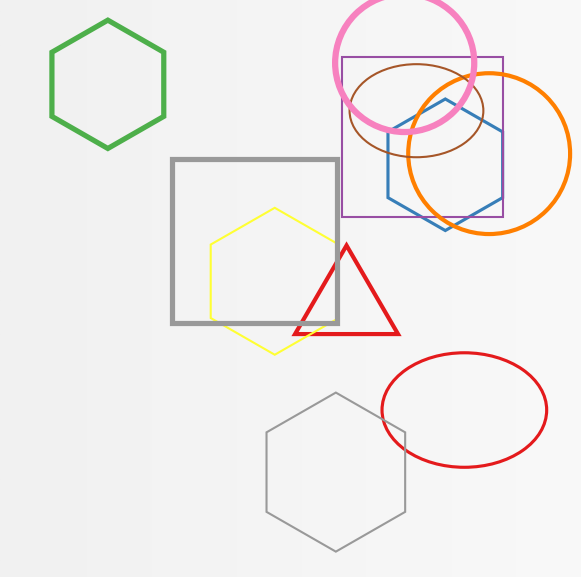[{"shape": "oval", "thickness": 1.5, "radius": 0.71, "center": [0.799, 0.289]}, {"shape": "triangle", "thickness": 2, "radius": 0.51, "center": [0.596, 0.472]}, {"shape": "hexagon", "thickness": 1.5, "radius": 0.57, "center": [0.766, 0.714]}, {"shape": "hexagon", "thickness": 2.5, "radius": 0.56, "center": [0.186, 0.853]}, {"shape": "square", "thickness": 1, "radius": 0.69, "center": [0.727, 0.762]}, {"shape": "circle", "thickness": 2, "radius": 0.7, "center": [0.842, 0.733]}, {"shape": "hexagon", "thickness": 1, "radius": 0.64, "center": [0.473, 0.512]}, {"shape": "oval", "thickness": 1, "radius": 0.58, "center": [0.716, 0.807]}, {"shape": "circle", "thickness": 3, "radius": 0.6, "center": [0.696, 0.89]}, {"shape": "hexagon", "thickness": 1, "radius": 0.69, "center": [0.578, 0.182]}, {"shape": "square", "thickness": 2.5, "radius": 0.71, "center": [0.438, 0.582]}]